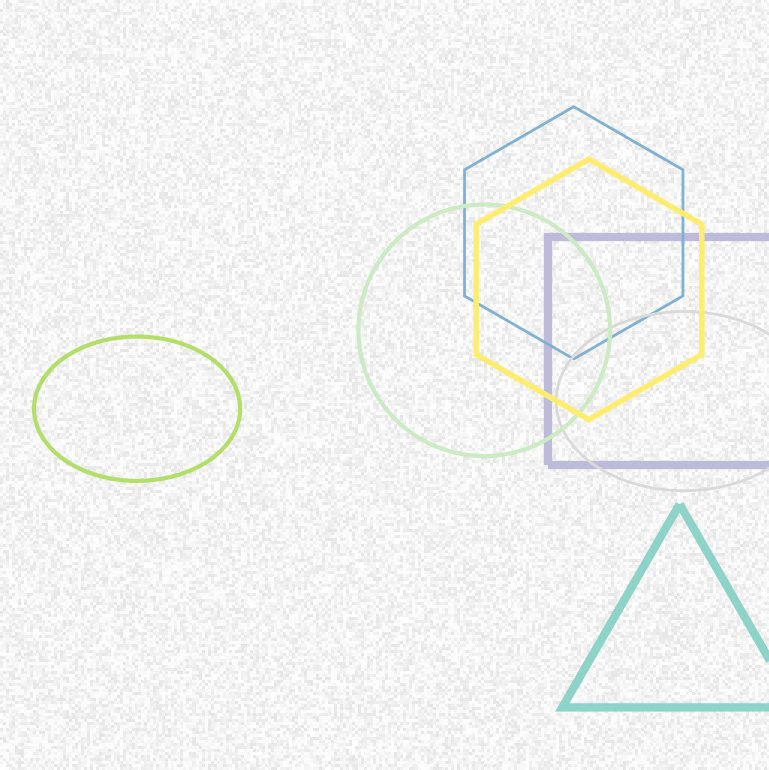[{"shape": "triangle", "thickness": 3, "radius": 0.88, "center": [0.883, 0.169]}, {"shape": "square", "thickness": 3, "radius": 0.74, "center": [0.859, 0.544]}, {"shape": "hexagon", "thickness": 1, "radius": 0.82, "center": [0.745, 0.698]}, {"shape": "oval", "thickness": 1.5, "radius": 0.67, "center": [0.178, 0.469]}, {"shape": "oval", "thickness": 1, "radius": 0.83, "center": [0.888, 0.479]}, {"shape": "circle", "thickness": 1.5, "radius": 0.82, "center": [0.629, 0.571]}, {"shape": "hexagon", "thickness": 2, "radius": 0.85, "center": [0.765, 0.624]}]